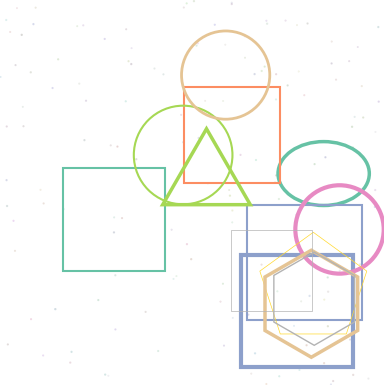[{"shape": "oval", "thickness": 2.5, "radius": 0.59, "center": [0.841, 0.549]}, {"shape": "square", "thickness": 1.5, "radius": 0.66, "center": [0.296, 0.43]}, {"shape": "square", "thickness": 1.5, "radius": 0.62, "center": [0.603, 0.649]}, {"shape": "square", "thickness": 3, "radius": 0.73, "center": [0.771, 0.192]}, {"shape": "square", "thickness": 1.5, "radius": 0.74, "center": [0.791, 0.319]}, {"shape": "circle", "thickness": 3, "radius": 0.57, "center": [0.882, 0.404]}, {"shape": "triangle", "thickness": 2.5, "radius": 0.66, "center": [0.536, 0.534]}, {"shape": "circle", "thickness": 1.5, "radius": 0.64, "center": [0.476, 0.597]}, {"shape": "pentagon", "thickness": 0.5, "radius": 0.73, "center": [0.814, 0.251]}, {"shape": "hexagon", "thickness": 2.5, "radius": 0.69, "center": [0.809, 0.211]}, {"shape": "circle", "thickness": 2, "radius": 0.57, "center": [0.586, 0.805]}, {"shape": "square", "thickness": 0.5, "radius": 0.52, "center": [0.706, 0.297]}, {"shape": "hexagon", "thickness": 1, "radius": 0.61, "center": [0.816, 0.224]}]